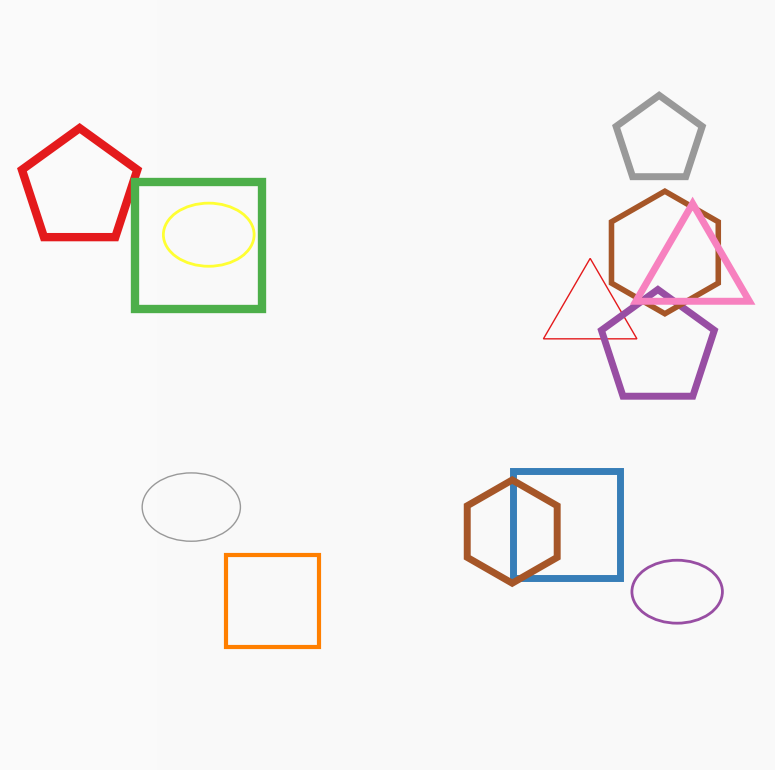[{"shape": "triangle", "thickness": 0.5, "radius": 0.35, "center": [0.762, 0.595]}, {"shape": "pentagon", "thickness": 3, "radius": 0.39, "center": [0.103, 0.755]}, {"shape": "square", "thickness": 2.5, "radius": 0.35, "center": [0.731, 0.319]}, {"shape": "square", "thickness": 3, "radius": 0.41, "center": [0.256, 0.681]}, {"shape": "oval", "thickness": 1, "radius": 0.29, "center": [0.874, 0.232]}, {"shape": "pentagon", "thickness": 2.5, "radius": 0.38, "center": [0.849, 0.547]}, {"shape": "square", "thickness": 1.5, "radius": 0.3, "center": [0.352, 0.219]}, {"shape": "oval", "thickness": 1, "radius": 0.29, "center": [0.269, 0.695]}, {"shape": "hexagon", "thickness": 2, "radius": 0.4, "center": [0.858, 0.672]}, {"shape": "hexagon", "thickness": 2.5, "radius": 0.34, "center": [0.661, 0.31]}, {"shape": "triangle", "thickness": 2.5, "radius": 0.42, "center": [0.894, 0.651]}, {"shape": "pentagon", "thickness": 2.5, "radius": 0.29, "center": [0.851, 0.818]}, {"shape": "oval", "thickness": 0.5, "radius": 0.32, "center": [0.247, 0.341]}]